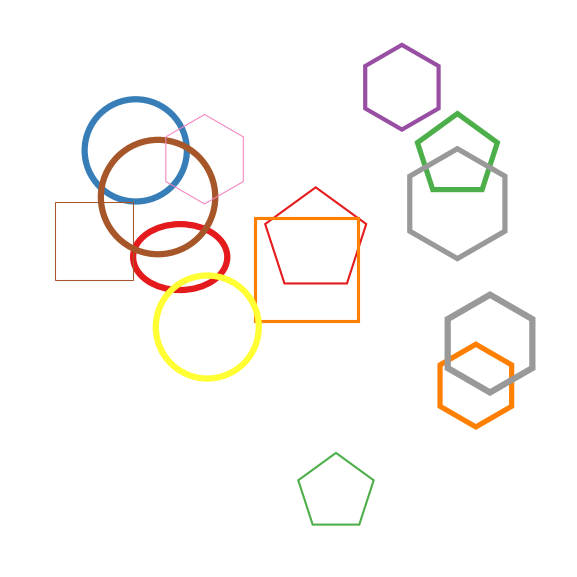[{"shape": "oval", "thickness": 3, "radius": 0.41, "center": [0.312, 0.554]}, {"shape": "pentagon", "thickness": 1, "radius": 0.46, "center": [0.547, 0.583]}, {"shape": "circle", "thickness": 3, "radius": 0.44, "center": [0.235, 0.739]}, {"shape": "pentagon", "thickness": 2.5, "radius": 0.36, "center": [0.792, 0.73]}, {"shape": "pentagon", "thickness": 1, "radius": 0.34, "center": [0.582, 0.146]}, {"shape": "hexagon", "thickness": 2, "radius": 0.37, "center": [0.696, 0.848]}, {"shape": "square", "thickness": 1.5, "radius": 0.45, "center": [0.531, 0.532]}, {"shape": "hexagon", "thickness": 2.5, "radius": 0.36, "center": [0.824, 0.331]}, {"shape": "circle", "thickness": 3, "radius": 0.45, "center": [0.359, 0.433]}, {"shape": "circle", "thickness": 3, "radius": 0.5, "center": [0.274, 0.658]}, {"shape": "square", "thickness": 0.5, "radius": 0.34, "center": [0.163, 0.582]}, {"shape": "hexagon", "thickness": 0.5, "radius": 0.39, "center": [0.354, 0.723]}, {"shape": "hexagon", "thickness": 3, "radius": 0.42, "center": [0.849, 0.404]}, {"shape": "hexagon", "thickness": 2.5, "radius": 0.48, "center": [0.792, 0.646]}]